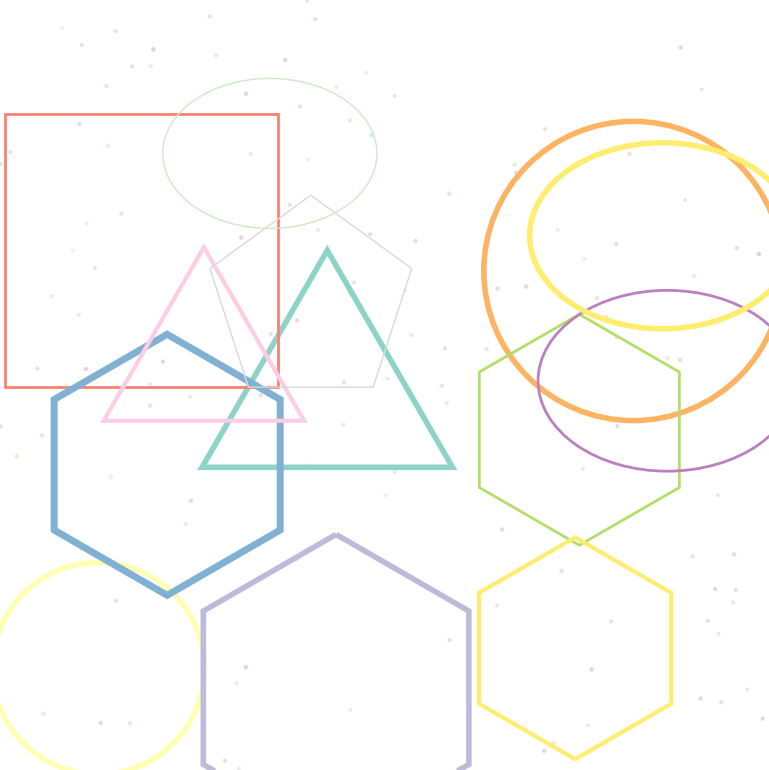[{"shape": "triangle", "thickness": 2, "radius": 0.94, "center": [0.425, 0.487]}, {"shape": "circle", "thickness": 2, "radius": 0.69, "center": [0.128, 0.132]}, {"shape": "hexagon", "thickness": 2, "radius": 1.0, "center": [0.436, 0.107]}, {"shape": "square", "thickness": 1, "radius": 0.89, "center": [0.184, 0.674]}, {"shape": "hexagon", "thickness": 2.5, "radius": 0.85, "center": [0.217, 0.396]}, {"shape": "circle", "thickness": 2, "radius": 0.97, "center": [0.823, 0.648]}, {"shape": "hexagon", "thickness": 1, "radius": 0.75, "center": [0.752, 0.442]}, {"shape": "triangle", "thickness": 1.5, "radius": 0.75, "center": [0.265, 0.529]}, {"shape": "pentagon", "thickness": 0.5, "radius": 0.69, "center": [0.404, 0.609]}, {"shape": "oval", "thickness": 1, "radius": 0.84, "center": [0.867, 0.505]}, {"shape": "oval", "thickness": 0.5, "radius": 0.7, "center": [0.35, 0.801]}, {"shape": "oval", "thickness": 2, "radius": 0.86, "center": [0.86, 0.694]}, {"shape": "hexagon", "thickness": 1.5, "radius": 0.72, "center": [0.747, 0.158]}]